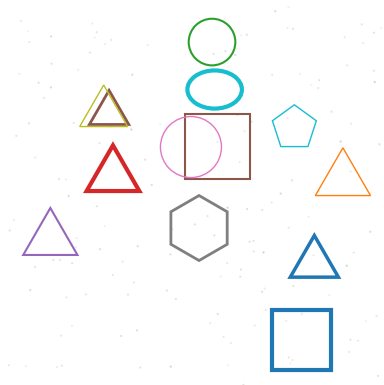[{"shape": "square", "thickness": 3, "radius": 0.39, "center": [0.783, 0.116]}, {"shape": "triangle", "thickness": 2.5, "radius": 0.36, "center": [0.816, 0.316]}, {"shape": "triangle", "thickness": 1, "radius": 0.41, "center": [0.891, 0.533]}, {"shape": "circle", "thickness": 1.5, "radius": 0.3, "center": [0.551, 0.891]}, {"shape": "triangle", "thickness": 3, "radius": 0.4, "center": [0.293, 0.543]}, {"shape": "triangle", "thickness": 1.5, "radius": 0.41, "center": [0.131, 0.378]}, {"shape": "triangle", "thickness": 2, "radius": 0.3, "center": [0.283, 0.706]}, {"shape": "square", "thickness": 1.5, "radius": 0.42, "center": [0.565, 0.62]}, {"shape": "circle", "thickness": 1, "radius": 0.4, "center": [0.496, 0.618]}, {"shape": "hexagon", "thickness": 2, "radius": 0.42, "center": [0.517, 0.408]}, {"shape": "triangle", "thickness": 1, "radius": 0.36, "center": [0.269, 0.707]}, {"shape": "oval", "thickness": 3, "radius": 0.35, "center": [0.558, 0.768]}, {"shape": "pentagon", "thickness": 1, "radius": 0.3, "center": [0.765, 0.668]}]